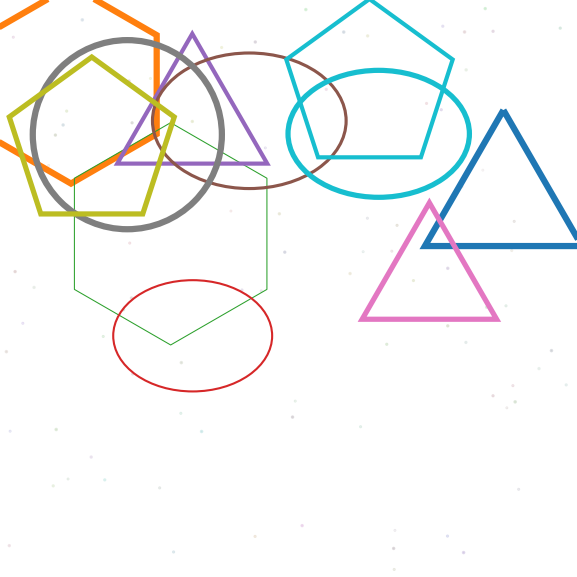[{"shape": "triangle", "thickness": 3, "radius": 0.78, "center": [0.872, 0.652]}, {"shape": "hexagon", "thickness": 3, "radius": 0.86, "center": [0.123, 0.853]}, {"shape": "hexagon", "thickness": 0.5, "radius": 0.96, "center": [0.296, 0.594]}, {"shape": "oval", "thickness": 1, "radius": 0.69, "center": [0.334, 0.418]}, {"shape": "triangle", "thickness": 2, "radius": 0.75, "center": [0.333, 0.791]}, {"shape": "oval", "thickness": 1.5, "radius": 0.84, "center": [0.432, 0.79]}, {"shape": "triangle", "thickness": 2.5, "radius": 0.67, "center": [0.744, 0.514]}, {"shape": "circle", "thickness": 3, "radius": 0.82, "center": [0.22, 0.766]}, {"shape": "pentagon", "thickness": 2.5, "radius": 0.75, "center": [0.159, 0.75]}, {"shape": "oval", "thickness": 2.5, "radius": 0.79, "center": [0.656, 0.767]}, {"shape": "pentagon", "thickness": 2, "radius": 0.76, "center": [0.64, 0.849]}]